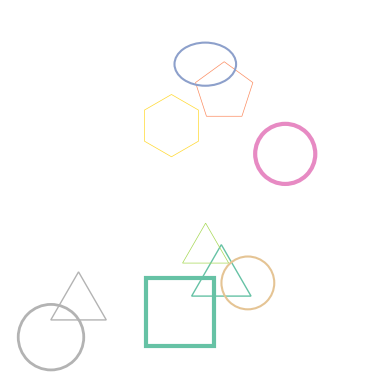[{"shape": "square", "thickness": 3, "radius": 0.44, "center": [0.467, 0.19]}, {"shape": "triangle", "thickness": 1, "radius": 0.45, "center": [0.575, 0.275]}, {"shape": "pentagon", "thickness": 0.5, "radius": 0.39, "center": [0.582, 0.761]}, {"shape": "oval", "thickness": 1.5, "radius": 0.4, "center": [0.533, 0.833]}, {"shape": "circle", "thickness": 3, "radius": 0.39, "center": [0.741, 0.6]}, {"shape": "triangle", "thickness": 0.5, "radius": 0.35, "center": [0.534, 0.351]}, {"shape": "hexagon", "thickness": 0.5, "radius": 0.4, "center": [0.445, 0.674]}, {"shape": "circle", "thickness": 1.5, "radius": 0.34, "center": [0.644, 0.265]}, {"shape": "triangle", "thickness": 1, "radius": 0.42, "center": [0.204, 0.211]}, {"shape": "circle", "thickness": 2, "radius": 0.43, "center": [0.132, 0.124]}]